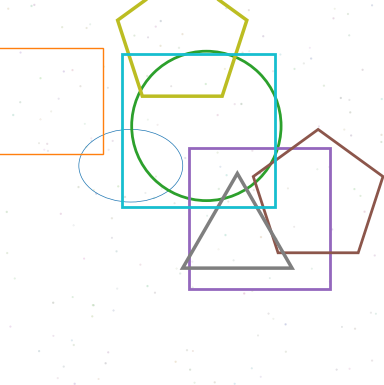[{"shape": "oval", "thickness": 0.5, "radius": 0.67, "center": [0.34, 0.57]}, {"shape": "square", "thickness": 1, "radius": 0.69, "center": [0.129, 0.738]}, {"shape": "circle", "thickness": 2, "radius": 0.97, "center": [0.536, 0.673]}, {"shape": "square", "thickness": 2, "radius": 0.92, "center": [0.674, 0.433]}, {"shape": "pentagon", "thickness": 2, "radius": 0.89, "center": [0.826, 0.487]}, {"shape": "triangle", "thickness": 2.5, "radius": 0.82, "center": [0.616, 0.386]}, {"shape": "pentagon", "thickness": 2.5, "radius": 0.88, "center": [0.473, 0.893]}, {"shape": "square", "thickness": 2, "radius": 0.99, "center": [0.517, 0.662]}]